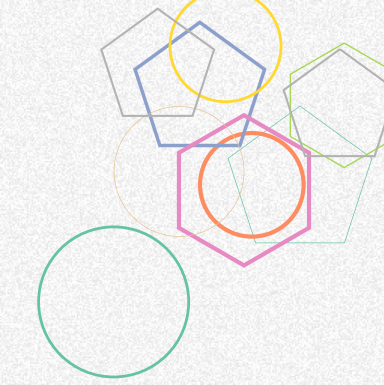[{"shape": "circle", "thickness": 2, "radius": 0.97, "center": [0.295, 0.216]}, {"shape": "pentagon", "thickness": 0.5, "radius": 0.98, "center": [0.779, 0.528]}, {"shape": "circle", "thickness": 3, "radius": 0.67, "center": [0.654, 0.52]}, {"shape": "pentagon", "thickness": 2.5, "radius": 0.88, "center": [0.519, 0.765]}, {"shape": "hexagon", "thickness": 3, "radius": 0.98, "center": [0.634, 0.506]}, {"shape": "hexagon", "thickness": 1, "radius": 0.81, "center": [0.894, 0.726]}, {"shape": "circle", "thickness": 2, "radius": 0.72, "center": [0.586, 0.88]}, {"shape": "circle", "thickness": 0.5, "radius": 0.84, "center": [0.465, 0.555]}, {"shape": "pentagon", "thickness": 1.5, "radius": 0.77, "center": [0.41, 0.824]}, {"shape": "pentagon", "thickness": 1.5, "radius": 0.77, "center": [0.883, 0.719]}]